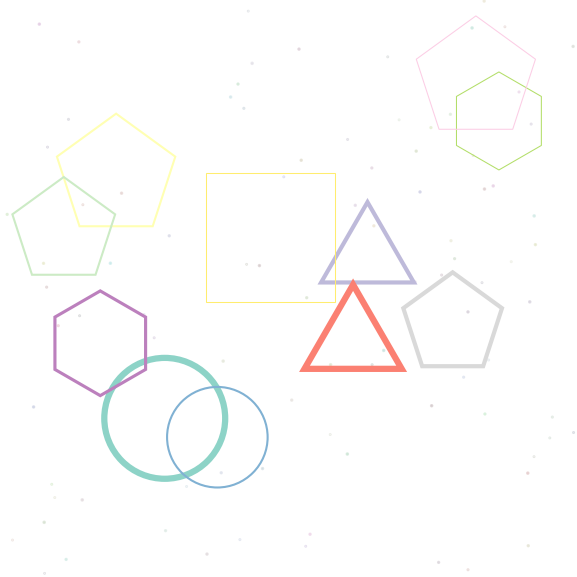[{"shape": "circle", "thickness": 3, "radius": 0.52, "center": [0.285, 0.275]}, {"shape": "pentagon", "thickness": 1, "radius": 0.54, "center": [0.201, 0.695]}, {"shape": "triangle", "thickness": 2, "radius": 0.46, "center": [0.636, 0.556]}, {"shape": "triangle", "thickness": 3, "radius": 0.49, "center": [0.611, 0.409]}, {"shape": "circle", "thickness": 1, "radius": 0.44, "center": [0.376, 0.242]}, {"shape": "hexagon", "thickness": 0.5, "radius": 0.42, "center": [0.864, 0.79]}, {"shape": "pentagon", "thickness": 0.5, "radius": 0.54, "center": [0.824, 0.863]}, {"shape": "pentagon", "thickness": 2, "radius": 0.45, "center": [0.784, 0.438]}, {"shape": "hexagon", "thickness": 1.5, "radius": 0.45, "center": [0.174, 0.405]}, {"shape": "pentagon", "thickness": 1, "radius": 0.47, "center": [0.11, 0.599]}, {"shape": "square", "thickness": 0.5, "radius": 0.56, "center": [0.468, 0.588]}]